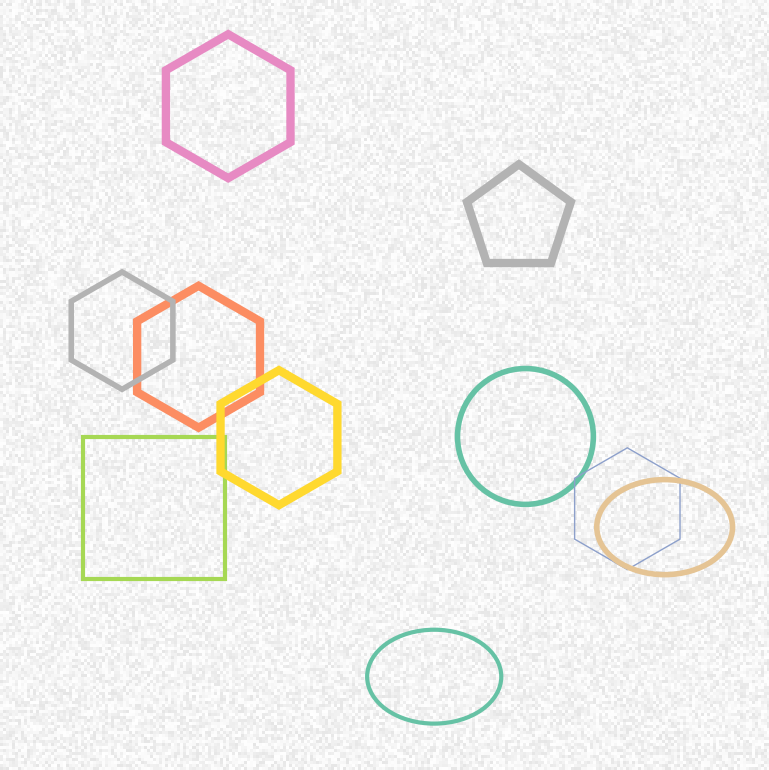[{"shape": "circle", "thickness": 2, "radius": 0.44, "center": [0.682, 0.433]}, {"shape": "oval", "thickness": 1.5, "radius": 0.44, "center": [0.564, 0.121]}, {"shape": "hexagon", "thickness": 3, "radius": 0.46, "center": [0.258, 0.537]}, {"shape": "hexagon", "thickness": 0.5, "radius": 0.4, "center": [0.815, 0.339]}, {"shape": "hexagon", "thickness": 3, "radius": 0.47, "center": [0.296, 0.862]}, {"shape": "square", "thickness": 1.5, "radius": 0.46, "center": [0.2, 0.34]}, {"shape": "hexagon", "thickness": 3, "radius": 0.44, "center": [0.362, 0.432]}, {"shape": "oval", "thickness": 2, "radius": 0.44, "center": [0.863, 0.315]}, {"shape": "hexagon", "thickness": 2, "radius": 0.38, "center": [0.159, 0.571]}, {"shape": "pentagon", "thickness": 3, "radius": 0.35, "center": [0.674, 0.716]}]